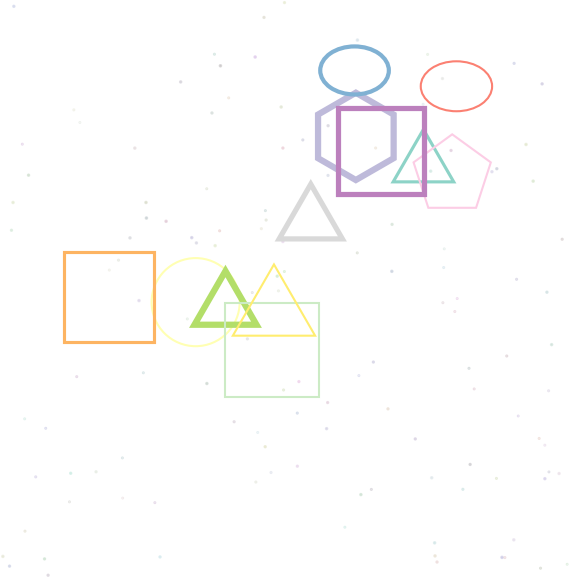[{"shape": "triangle", "thickness": 1.5, "radius": 0.3, "center": [0.733, 0.714]}, {"shape": "circle", "thickness": 1, "radius": 0.38, "center": [0.339, 0.476]}, {"shape": "hexagon", "thickness": 3, "radius": 0.38, "center": [0.616, 0.763]}, {"shape": "oval", "thickness": 1, "radius": 0.31, "center": [0.79, 0.85]}, {"shape": "oval", "thickness": 2, "radius": 0.3, "center": [0.614, 0.877]}, {"shape": "square", "thickness": 1.5, "radius": 0.39, "center": [0.189, 0.486]}, {"shape": "triangle", "thickness": 3, "radius": 0.31, "center": [0.39, 0.468]}, {"shape": "pentagon", "thickness": 1, "radius": 0.35, "center": [0.783, 0.696]}, {"shape": "triangle", "thickness": 2.5, "radius": 0.32, "center": [0.538, 0.617]}, {"shape": "square", "thickness": 2.5, "radius": 0.37, "center": [0.659, 0.738]}, {"shape": "square", "thickness": 1, "radius": 0.41, "center": [0.471, 0.393]}, {"shape": "triangle", "thickness": 1, "radius": 0.41, "center": [0.474, 0.459]}]